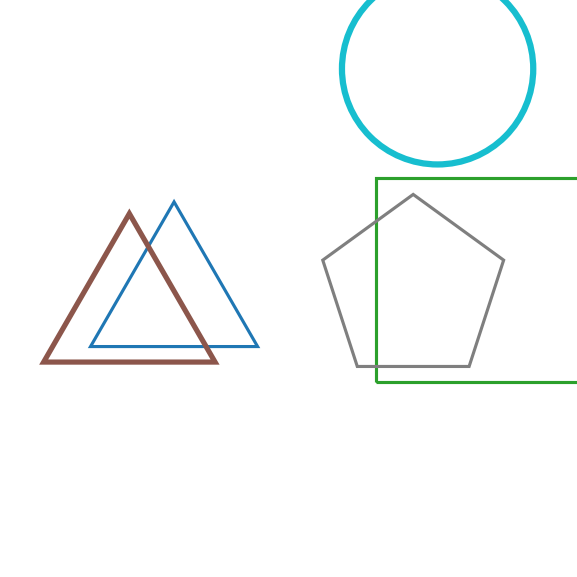[{"shape": "triangle", "thickness": 1.5, "radius": 0.84, "center": [0.301, 0.483]}, {"shape": "square", "thickness": 1.5, "radius": 0.88, "center": [0.827, 0.515]}, {"shape": "triangle", "thickness": 2.5, "radius": 0.86, "center": [0.224, 0.458]}, {"shape": "pentagon", "thickness": 1.5, "radius": 0.82, "center": [0.715, 0.498]}, {"shape": "circle", "thickness": 3, "radius": 0.83, "center": [0.758, 0.88]}]